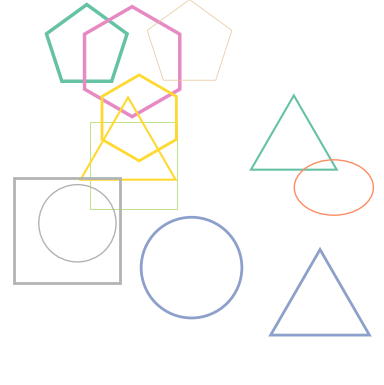[{"shape": "pentagon", "thickness": 2.5, "radius": 0.55, "center": [0.225, 0.878]}, {"shape": "triangle", "thickness": 1.5, "radius": 0.64, "center": [0.763, 0.624]}, {"shape": "oval", "thickness": 1, "radius": 0.51, "center": [0.867, 0.513]}, {"shape": "triangle", "thickness": 2, "radius": 0.74, "center": [0.831, 0.204]}, {"shape": "circle", "thickness": 2, "radius": 0.65, "center": [0.497, 0.305]}, {"shape": "hexagon", "thickness": 2.5, "radius": 0.71, "center": [0.343, 0.84]}, {"shape": "square", "thickness": 0.5, "radius": 0.56, "center": [0.346, 0.57]}, {"shape": "triangle", "thickness": 1.5, "radius": 0.71, "center": [0.333, 0.605]}, {"shape": "hexagon", "thickness": 2, "radius": 0.56, "center": [0.362, 0.694]}, {"shape": "pentagon", "thickness": 0.5, "radius": 0.58, "center": [0.492, 0.885]}, {"shape": "square", "thickness": 2, "radius": 0.69, "center": [0.175, 0.401]}, {"shape": "circle", "thickness": 1, "radius": 0.5, "center": [0.201, 0.42]}]